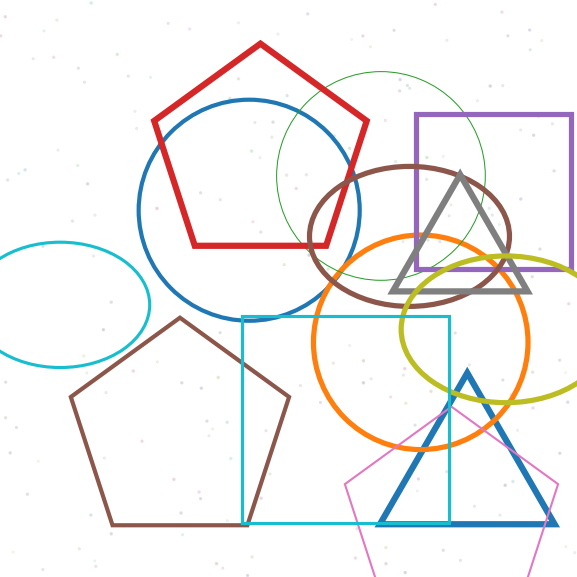[{"shape": "circle", "thickness": 2, "radius": 0.96, "center": [0.431, 0.635]}, {"shape": "triangle", "thickness": 3, "radius": 0.87, "center": [0.809, 0.179]}, {"shape": "circle", "thickness": 2.5, "radius": 0.93, "center": [0.729, 0.406]}, {"shape": "circle", "thickness": 0.5, "radius": 0.9, "center": [0.66, 0.694]}, {"shape": "pentagon", "thickness": 3, "radius": 0.97, "center": [0.451, 0.73]}, {"shape": "square", "thickness": 2.5, "radius": 0.67, "center": [0.855, 0.667]}, {"shape": "pentagon", "thickness": 2, "radius": 0.99, "center": [0.312, 0.25]}, {"shape": "oval", "thickness": 2.5, "radius": 0.87, "center": [0.709, 0.59]}, {"shape": "pentagon", "thickness": 1, "radius": 0.97, "center": [0.782, 0.101]}, {"shape": "triangle", "thickness": 3, "radius": 0.67, "center": [0.797, 0.562]}, {"shape": "oval", "thickness": 2.5, "radius": 0.91, "center": [0.876, 0.429]}, {"shape": "oval", "thickness": 1.5, "radius": 0.78, "center": [0.104, 0.471]}, {"shape": "square", "thickness": 1.5, "radius": 0.89, "center": [0.598, 0.272]}]